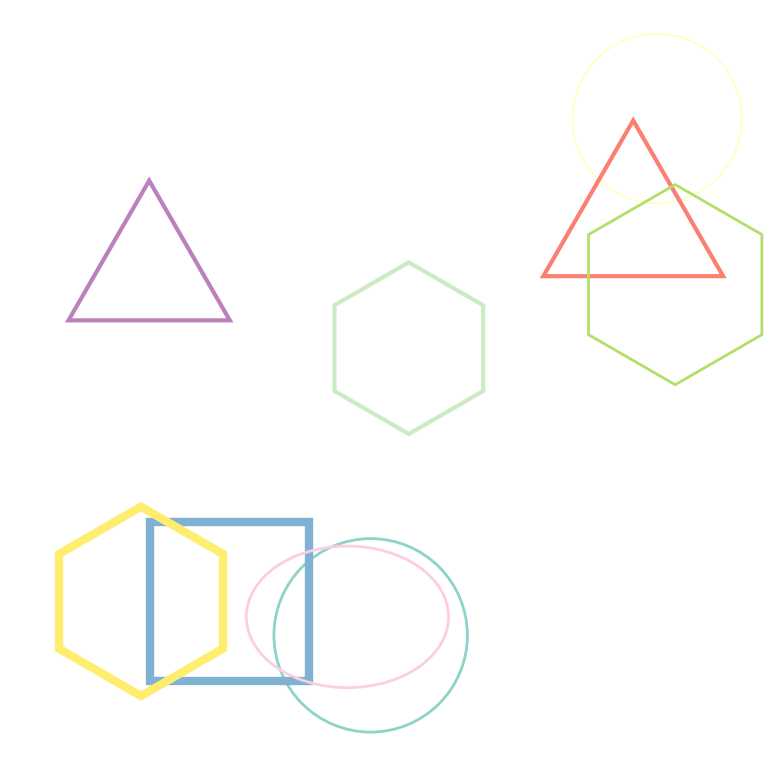[{"shape": "circle", "thickness": 1, "radius": 0.63, "center": [0.481, 0.175]}, {"shape": "circle", "thickness": 0.5, "radius": 0.55, "center": [0.853, 0.846]}, {"shape": "triangle", "thickness": 1.5, "radius": 0.67, "center": [0.822, 0.709]}, {"shape": "square", "thickness": 3, "radius": 0.52, "center": [0.298, 0.219]}, {"shape": "hexagon", "thickness": 1, "radius": 0.65, "center": [0.877, 0.63]}, {"shape": "oval", "thickness": 1, "radius": 0.66, "center": [0.451, 0.199]}, {"shape": "triangle", "thickness": 1.5, "radius": 0.6, "center": [0.194, 0.644]}, {"shape": "hexagon", "thickness": 1.5, "radius": 0.56, "center": [0.531, 0.548]}, {"shape": "hexagon", "thickness": 3, "radius": 0.61, "center": [0.183, 0.219]}]